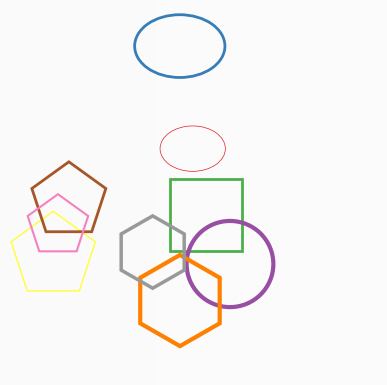[{"shape": "oval", "thickness": 0.5, "radius": 0.42, "center": [0.497, 0.614]}, {"shape": "oval", "thickness": 2, "radius": 0.58, "center": [0.464, 0.88]}, {"shape": "square", "thickness": 2, "radius": 0.47, "center": [0.531, 0.441]}, {"shape": "circle", "thickness": 3, "radius": 0.56, "center": [0.594, 0.314]}, {"shape": "hexagon", "thickness": 3, "radius": 0.59, "center": [0.464, 0.219]}, {"shape": "pentagon", "thickness": 1, "radius": 0.57, "center": [0.137, 0.337]}, {"shape": "pentagon", "thickness": 2, "radius": 0.5, "center": [0.178, 0.479]}, {"shape": "pentagon", "thickness": 1.5, "radius": 0.41, "center": [0.15, 0.414]}, {"shape": "hexagon", "thickness": 2.5, "radius": 0.47, "center": [0.394, 0.345]}]